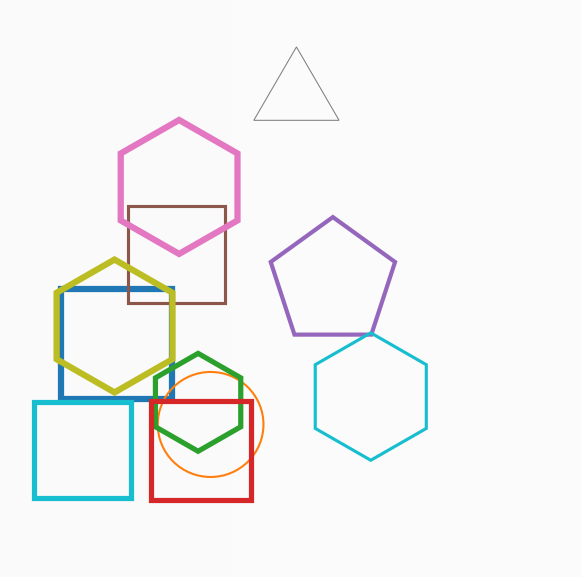[{"shape": "square", "thickness": 3, "radius": 0.47, "center": [0.201, 0.403]}, {"shape": "circle", "thickness": 1, "radius": 0.45, "center": [0.362, 0.264]}, {"shape": "hexagon", "thickness": 2.5, "radius": 0.42, "center": [0.341, 0.302]}, {"shape": "square", "thickness": 2.5, "radius": 0.43, "center": [0.345, 0.219]}, {"shape": "pentagon", "thickness": 2, "radius": 0.56, "center": [0.573, 0.511]}, {"shape": "square", "thickness": 1.5, "radius": 0.42, "center": [0.304, 0.558]}, {"shape": "hexagon", "thickness": 3, "radius": 0.58, "center": [0.308, 0.675]}, {"shape": "triangle", "thickness": 0.5, "radius": 0.42, "center": [0.51, 0.833]}, {"shape": "hexagon", "thickness": 3, "radius": 0.58, "center": [0.197, 0.435]}, {"shape": "square", "thickness": 2.5, "radius": 0.41, "center": [0.142, 0.22]}, {"shape": "hexagon", "thickness": 1.5, "radius": 0.55, "center": [0.638, 0.312]}]